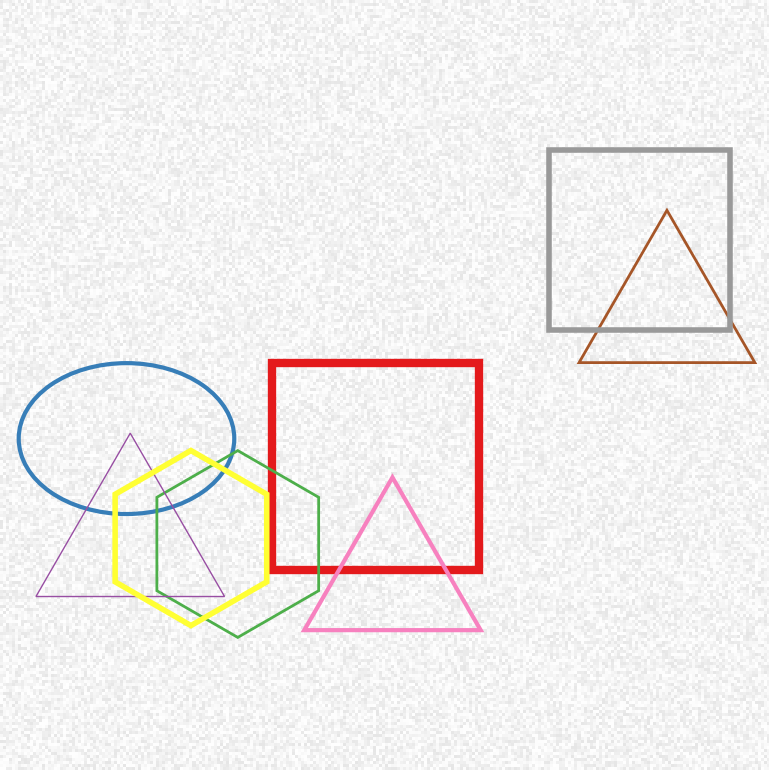[{"shape": "square", "thickness": 3, "radius": 0.67, "center": [0.488, 0.394]}, {"shape": "oval", "thickness": 1.5, "radius": 0.7, "center": [0.164, 0.43]}, {"shape": "hexagon", "thickness": 1, "radius": 0.61, "center": [0.309, 0.293]}, {"shape": "triangle", "thickness": 0.5, "radius": 0.71, "center": [0.169, 0.296]}, {"shape": "hexagon", "thickness": 2, "radius": 0.57, "center": [0.248, 0.301]}, {"shape": "triangle", "thickness": 1, "radius": 0.66, "center": [0.866, 0.595]}, {"shape": "triangle", "thickness": 1.5, "radius": 0.66, "center": [0.51, 0.248]}, {"shape": "square", "thickness": 2, "radius": 0.59, "center": [0.831, 0.688]}]